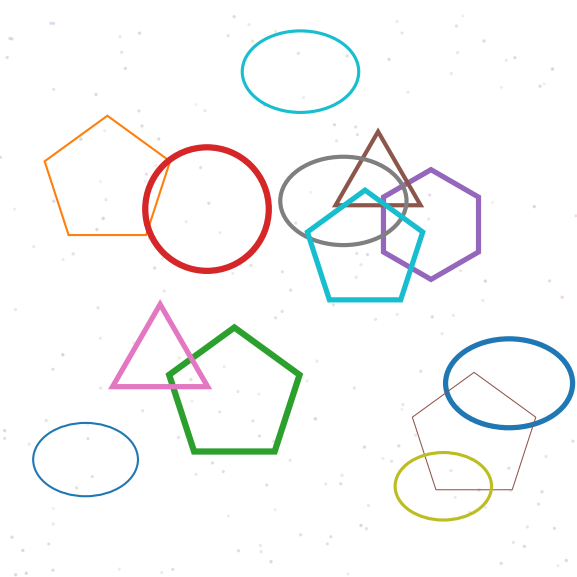[{"shape": "oval", "thickness": 2.5, "radius": 0.55, "center": [0.882, 0.335]}, {"shape": "oval", "thickness": 1, "radius": 0.45, "center": [0.148, 0.203]}, {"shape": "pentagon", "thickness": 1, "radius": 0.57, "center": [0.186, 0.685]}, {"shape": "pentagon", "thickness": 3, "radius": 0.59, "center": [0.406, 0.313]}, {"shape": "circle", "thickness": 3, "radius": 0.53, "center": [0.358, 0.637]}, {"shape": "hexagon", "thickness": 2.5, "radius": 0.48, "center": [0.746, 0.61]}, {"shape": "pentagon", "thickness": 0.5, "radius": 0.56, "center": [0.821, 0.242]}, {"shape": "triangle", "thickness": 2, "radius": 0.43, "center": [0.655, 0.686]}, {"shape": "triangle", "thickness": 2.5, "radius": 0.48, "center": [0.277, 0.377]}, {"shape": "oval", "thickness": 2, "radius": 0.55, "center": [0.595, 0.651]}, {"shape": "oval", "thickness": 1.5, "radius": 0.42, "center": [0.768, 0.157]}, {"shape": "pentagon", "thickness": 2.5, "radius": 0.53, "center": [0.632, 0.565]}, {"shape": "oval", "thickness": 1.5, "radius": 0.5, "center": [0.52, 0.875]}]